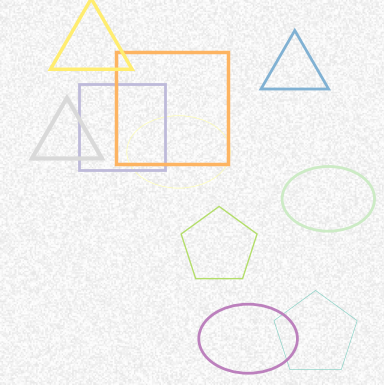[{"shape": "pentagon", "thickness": 0.5, "radius": 0.57, "center": [0.82, 0.132]}, {"shape": "oval", "thickness": 0.5, "radius": 0.67, "center": [0.464, 0.605]}, {"shape": "square", "thickness": 2, "radius": 0.55, "center": [0.317, 0.67]}, {"shape": "triangle", "thickness": 2, "radius": 0.51, "center": [0.766, 0.819]}, {"shape": "square", "thickness": 2.5, "radius": 0.73, "center": [0.446, 0.72]}, {"shape": "pentagon", "thickness": 1, "radius": 0.52, "center": [0.569, 0.36]}, {"shape": "triangle", "thickness": 3, "radius": 0.53, "center": [0.174, 0.641]}, {"shape": "oval", "thickness": 2, "radius": 0.64, "center": [0.644, 0.12]}, {"shape": "oval", "thickness": 2, "radius": 0.6, "center": [0.853, 0.484]}, {"shape": "triangle", "thickness": 2.5, "radius": 0.61, "center": [0.237, 0.881]}]